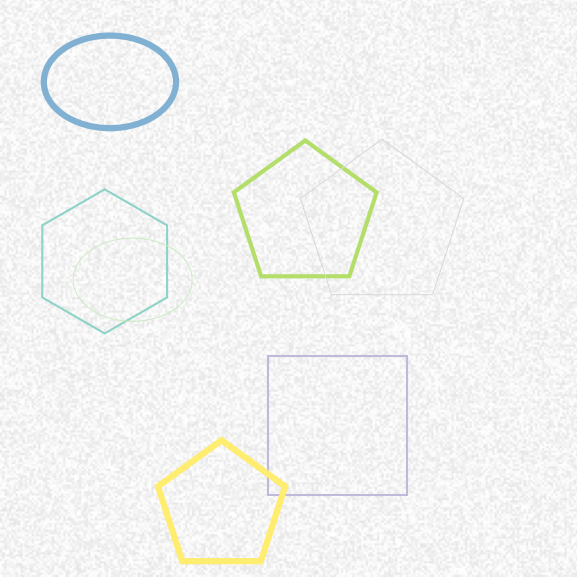[{"shape": "hexagon", "thickness": 1, "radius": 0.62, "center": [0.181, 0.547]}, {"shape": "square", "thickness": 1, "radius": 0.6, "center": [0.585, 0.262]}, {"shape": "oval", "thickness": 3, "radius": 0.57, "center": [0.19, 0.857]}, {"shape": "pentagon", "thickness": 2, "radius": 0.65, "center": [0.529, 0.626]}, {"shape": "pentagon", "thickness": 0.5, "radius": 0.74, "center": [0.662, 0.609]}, {"shape": "oval", "thickness": 0.5, "radius": 0.51, "center": [0.23, 0.515]}, {"shape": "pentagon", "thickness": 3, "radius": 0.58, "center": [0.384, 0.121]}]